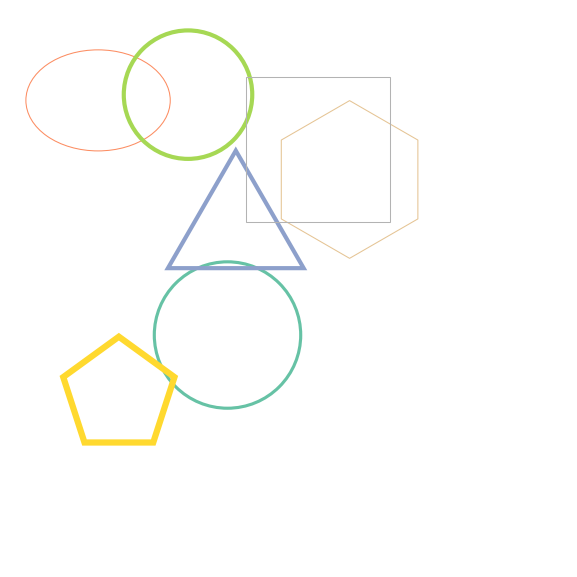[{"shape": "circle", "thickness": 1.5, "radius": 0.63, "center": [0.394, 0.419]}, {"shape": "oval", "thickness": 0.5, "radius": 0.62, "center": [0.17, 0.825]}, {"shape": "triangle", "thickness": 2, "radius": 0.68, "center": [0.408, 0.603]}, {"shape": "circle", "thickness": 2, "radius": 0.56, "center": [0.326, 0.835]}, {"shape": "pentagon", "thickness": 3, "radius": 0.51, "center": [0.206, 0.315]}, {"shape": "hexagon", "thickness": 0.5, "radius": 0.68, "center": [0.605, 0.688]}, {"shape": "square", "thickness": 0.5, "radius": 0.63, "center": [0.551, 0.74]}]